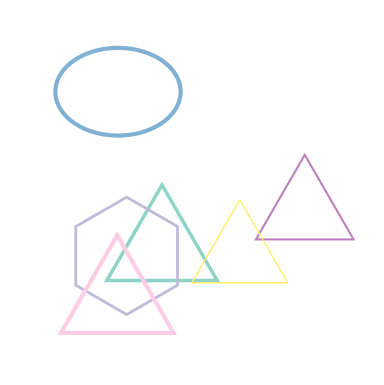[{"shape": "triangle", "thickness": 2.5, "radius": 0.83, "center": [0.421, 0.354]}, {"shape": "hexagon", "thickness": 2, "radius": 0.76, "center": [0.329, 0.335]}, {"shape": "oval", "thickness": 3, "radius": 0.81, "center": [0.306, 0.762]}, {"shape": "triangle", "thickness": 3, "radius": 0.84, "center": [0.304, 0.22]}, {"shape": "triangle", "thickness": 1.5, "radius": 0.73, "center": [0.792, 0.451]}, {"shape": "triangle", "thickness": 1, "radius": 0.72, "center": [0.623, 0.337]}]